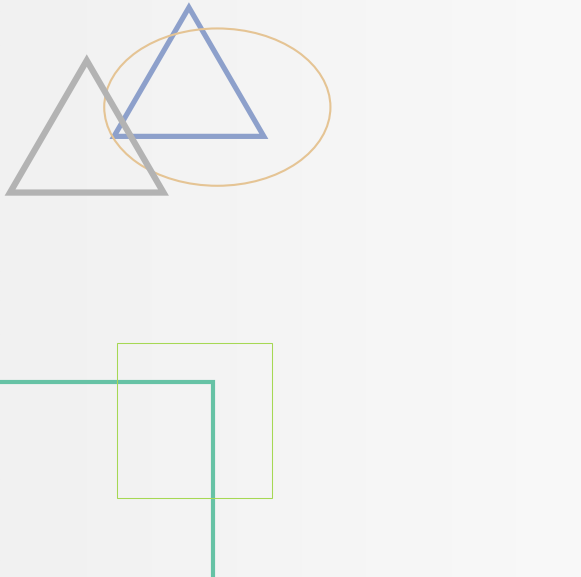[{"shape": "square", "thickness": 2, "radius": 0.93, "center": [0.181, 0.152]}, {"shape": "triangle", "thickness": 2.5, "radius": 0.74, "center": [0.325, 0.837]}, {"shape": "square", "thickness": 0.5, "radius": 0.67, "center": [0.335, 0.271]}, {"shape": "oval", "thickness": 1, "radius": 0.97, "center": [0.374, 0.814]}, {"shape": "triangle", "thickness": 3, "radius": 0.76, "center": [0.149, 0.742]}]